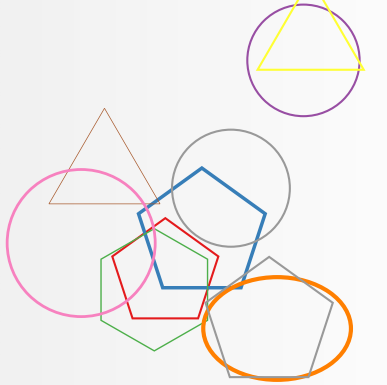[{"shape": "pentagon", "thickness": 1.5, "radius": 0.72, "center": [0.427, 0.289]}, {"shape": "pentagon", "thickness": 2.5, "radius": 0.86, "center": [0.521, 0.392]}, {"shape": "hexagon", "thickness": 1, "radius": 0.79, "center": [0.398, 0.247]}, {"shape": "circle", "thickness": 1.5, "radius": 0.72, "center": [0.783, 0.843]}, {"shape": "oval", "thickness": 3, "radius": 0.95, "center": [0.715, 0.147]}, {"shape": "triangle", "thickness": 1.5, "radius": 0.79, "center": [0.802, 0.898]}, {"shape": "triangle", "thickness": 0.5, "radius": 0.83, "center": [0.27, 0.553]}, {"shape": "circle", "thickness": 2, "radius": 0.96, "center": [0.209, 0.369]}, {"shape": "circle", "thickness": 1.5, "radius": 0.76, "center": [0.596, 0.511]}, {"shape": "pentagon", "thickness": 1.5, "radius": 0.86, "center": [0.695, 0.16]}]